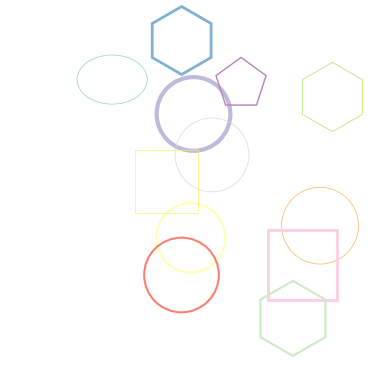[{"shape": "oval", "thickness": 0.5, "radius": 0.46, "center": [0.291, 0.793]}, {"shape": "circle", "thickness": 1.5, "radius": 0.45, "center": [0.496, 0.382]}, {"shape": "circle", "thickness": 3, "radius": 0.48, "center": [0.503, 0.704]}, {"shape": "circle", "thickness": 1.5, "radius": 0.48, "center": [0.471, 0.286]}, {"shape": "hexagon", "thickness": 2, "radius": 0.44, "center": [0.472, 0.895]}, {"shape": "circle", "thickness": 0.5, "radius": 0.5, "center": [0.831, 0.414]}, {"shape": "hexagon", "thickness": 0.5, "radius": 0.45, "center": [0.864, 0.748]}, {"shape": "square", "thickness": 2, "radius": 0.45, "center": [0.786, 0.312]}, {"shape": "circle", "thickness": 0.5, "radius": 0.48, "center": [0.551, 0.598]}, {"shape": "pentagon", "thickness": 1, "radius": 0.34, "center": [0.626, 0.782]}, {"shape": "hexagon", "thickness": 1.5, "radius": 0.49, "center": [0.761, 0.173]}, {"shape": "square", "thickness": 0.5, "radius": 0.41, "center": [0.431, 0.529]}]